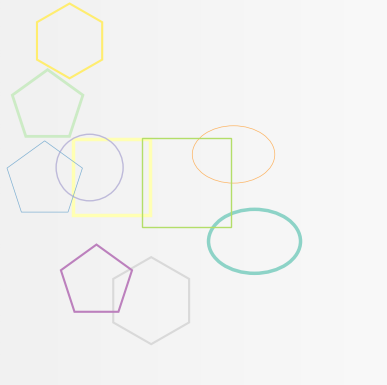[{"shape": "oval", "thickness": 2.5, "radius": 0.59, "center": [0.657, 0.373]}, {"shape": "square", "thickness": 2.5, "radius": 0.49, "center": [0.287, 0.539]}, {"shape": "circle", "thickness": 1, "radius": 0.43, "center": [0.231, 0.565]}, {"shape": "pentagon", "thickness": 0.5, "radius": 0.51, "center": [0.115, 0.532]}, {"shape": "oval", "thickness": 0.5, "radius": 0.53, "center": [0.603, 0.599]}, {"shape": "square", "thickness": 1, "radius": 0.57, "center": [0.481, 0.526]}, {"shape": "hexagon", "thickness": 1.5, "radius": 0.57, "center": [0.39, 0.219]}, {"shape": "pentagon", "thickness": 1.5, "radius": 0.48, "center": [0.249, 0.268]}, {"shape": "pentagon", "thickness": 2, "radius": 0.48, "center": [0.123, 0.723]}, {"shape": "hexagon", "thickness": 1.5, "radius": 0.49, "center": [0.18, 0.894]}]